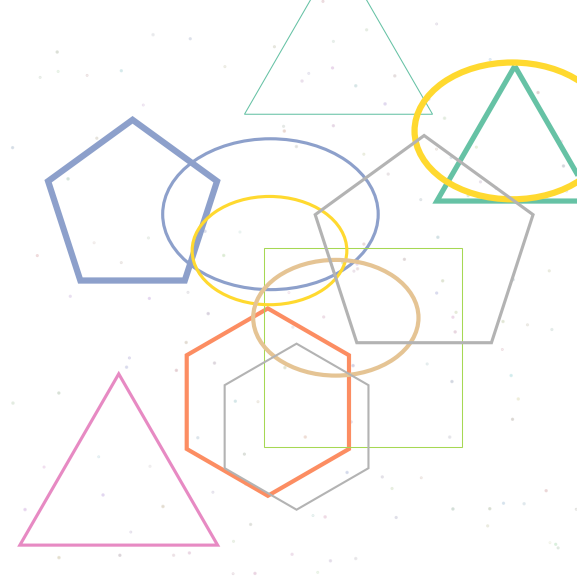[{"shape": "triangle", "thickness": 2.5, "radius": 0.78, "center": [0.891, 0.729]}, {"shape": "triangle", "thickness": 0.5, "radius": 0.94, "center": [0.586, 0.895]}, {"shape": "hexagon", "thickness": 2, "radius": 0.81, "center": [0.464, 0.303]}, {"shape": "oval", "thickness": 1.5, "radius": 0.93, "center": [0.468, 0.628]}, {"shape": "pentagon", "thickness": 3, "radius": 0.77, "center": [0.23, 0.638]}, {"shape": "triangle", "thickness": 1.5, "radius": 0.99, "center": [0.206, 0.154]}, {"shape": "square", "thickness": 0.5, "radius": 0.86, "center": [0.629, 0.398]}, {"shape": "oval", "thickness": 3, "radius": 0.85, "center": [0.887, 0.772]}, {"shape": "oval", "thickness": 1.5, "radius": 0.67, "center": [0.467, 0.565]}, {"shape": "oval", "thickness": 2, "radius": 0.72, "center": [0.582, 0.449]}, {"shape": "pentagon", "thickness": 1.5, "radius": 0.99, "center": [0.734, 0.566]}, {"shape": "hexagon", "thickness": 1, "radius": 0.72, "center": [0.514, 0.26]}]